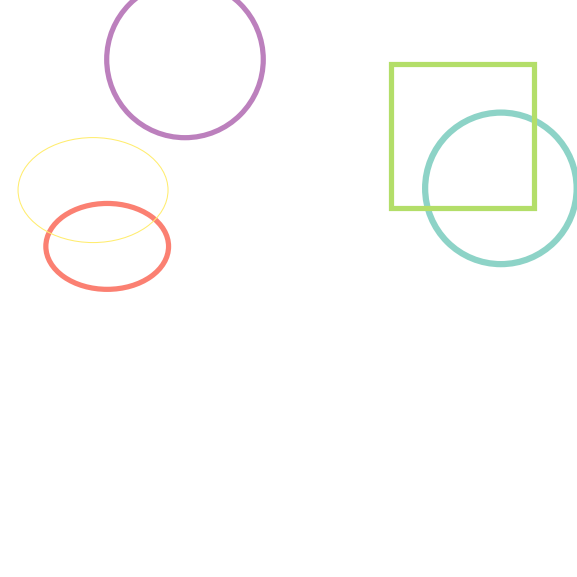[{"shape": "circle", "thickness": 3, "radius": 0.66, "center": [0.867, 0.673]}, {"shape": "oval", "thickness": 2.5, "radius": 0.53, "center": [0.186, 0.572]}, {"shape": "square", "thickness": 2.5, "radius": 0.62, "center": [0.801, 0.764]}, {"shape": "circle", "thickness": 2.5, "radius": 0.68, "center": [0.32, 0.896]}, {"shape": "oval", "thickness": 0.5, "radius": 0.65, "center": [0.161, 0.67]}]